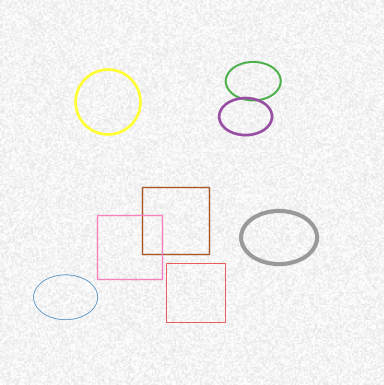[{"shape": "square", "thickness": 0.5, "radius": 0.39, "center": [0.507, 0.24]}, {"shape": "oval", "thickness": 0.5, "radius": 0.42, "center": [0.17, 0.228]}, {"shape": "oval", "thickness": 1.5, "radius": 0.36, "center": [0.658, 0.789]}, {"shape": "oval", "thickness": 2, "radius": 0.34, "center": [0.638, 0.697]}, {"shape": "circle", "thickness": 2, "radius": 0.42, "center": [0.281, 0.735]}, {"shape": "square", "thickness": 1, "radius": 0.43, "center": [0.455, 0.427]}, {"shape": "square", "thickness": 1, "radius": 0.42, "center": [0.336, 0.358]}, {"shape": "oval", "thickness": 3, "radius": 0.49, "center": [0.725, 0.383]}]